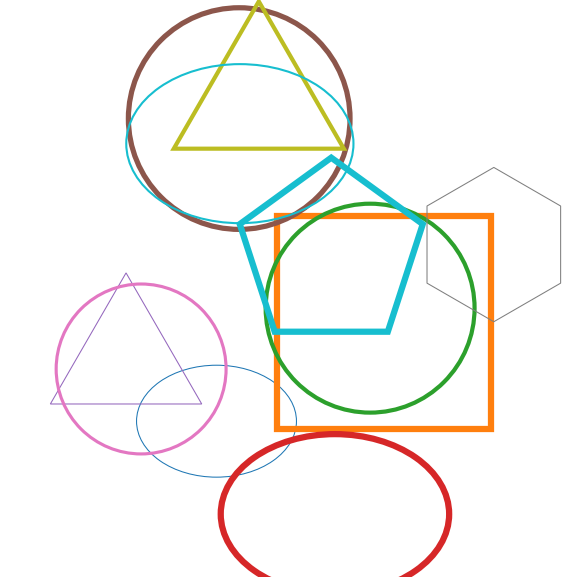[{"shape": "oval", "thickness": 0.5, "radius": 0.69, "center": [0.375, 0.27]}, {"shape": "square", "thickness": 3, "radius": 0.92, "center": [0.665, 0.44]}, {"shape": "circle", "thickness": 2, "radius": 0.9, "center": [0.641, 0.466]}, {"shape": "oval", "thickness": 3, "radius": 0.99, "center": [0.58, 0.109]}, {"shape": "triangle", "thickness": 0.5, "radius": 0.76, "center": [0.218, 0.375]}, {"shape": "circle", "thickness": 2.5, "radius": 0.96, "center": [0.414, 0.794]}, {"shape": "circle", "thickness": 1.5, "radius": 0.74, "center": [0.244, 0.36]}, {"shape": "hexagon", "thickness": 0.5, "radius": 0.67, "center": [0.855, 0.576]}, {"shape": "triangle", "thickness": 2, "radius": 0.85, "center": [0.448, 0.827]}, {"shape": "oval", "thickness": 1, "radius": 0.98, "center": [0.415, 0.75]}, {"shape": "pentagon", "thickness": 3, "radius": 0.83, "center": [0.574, 0.559]}]